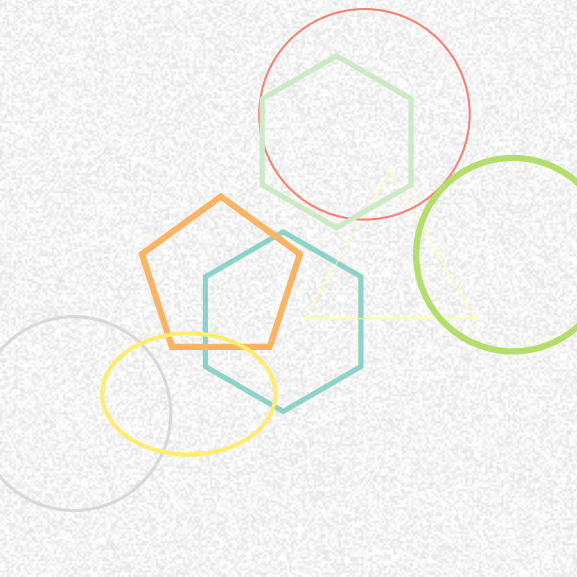[{"shape": "hexagon", "thickness": 2.5, "radius": 0.78, "center": [0.49, 0.442]}, {"shape": "triangle", "thickness": 0.5, "radius": 0.85, "center": [0.675, 0.532]}, {"shape": "circle", "thickness": 1, "radius": 0.91, "center": [0.631, 0.801]}, {"shape": "pentagon", "thickness": 3, "radius": 0.72, "center": [0.383, 0.515]}, {"shape": "circle", "thickness": 3, "radius": 0.84, "center": [0.888, 0.558]}, {"shape": "circle", "thickness": 1.5, "radius": 0.84, "center": [0.128, 0.283]}, {"shape": "hexagon", "thickness": 2.5, "radius": 0.74, "center": [0.583, 0.754]}, {"shape": "oval", "thickness": 2, "radius": 0.75, "center": [0.327, 0.317]}]